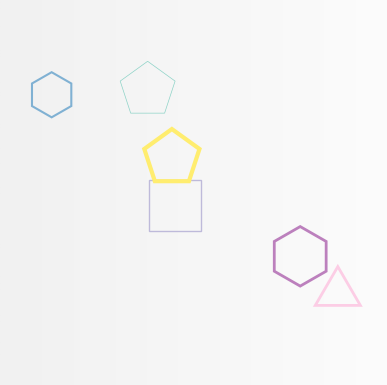[{"shape": "pentagon", "thickness": 0.5, "radius": 0.37, "center": [0.381, 0.766]}, {"shape": "square", "thickness": 1, "radius": 0.33, "center": [0.451, 0.466]}, {"shape": "hexagon", "thickness": 1.5, "radius": 0.29, "center": [0.133, 0.754]}, {"shape": "triangle", "thickness": 2, "radius": 0.34, "center": [0.872, 0.24]}, {"shape": "hexagon", "thickness": 2, "radius": 0.39, "center": [0.775, 0.334]}, {"shape": "pentagon", "thickness": 3, "radius": 0.37, "center": [0.444, 0.59]}]